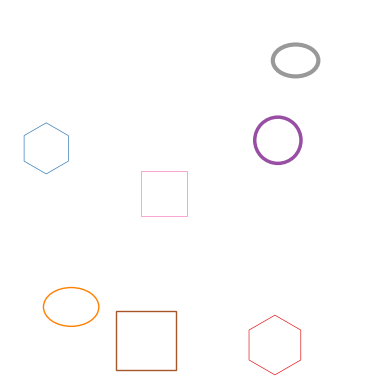[{"shape": "hexagon", "thickness": 0.5, "radius": 0.39, "center": [0.714, 0.104]}, {"shape": "hexagon", "thickness": 0.5, "radius": 0.33, "center": [0.12, 0.615]}, {"shape": "circle", "thickness": 2.5, "radius": 0.3, "center": [0.722, 0.636]}, {"shape": "oval", "thickness": 1, "radius": 0.36, "center": [0.185, 0.203]}, {"shape": "square", "thickness": 1, "radius": 0.39, "center": [0.379, 0.115]}, {"shape": "square", "thickness": 0.5, "radius": 0.3, "center": [0.427, 0.497]}, {"shape": "oval", "thickness": 3, "radius": 0.3, "center": [0.768, 0.843]}]